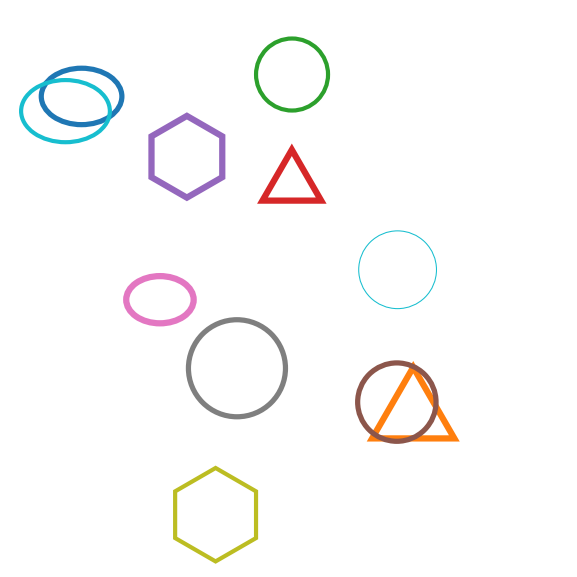[{"shape": "oval", "thickness": 2.5, "radius": 0.35, "center": [0.141, 0.832]}, {"shape": "triangle", "thickness": 3, "radius": 0.41, "center": [0.716, 0.281]}, {"shape": "circle", "thickness": 2, "radius": 0.31, "center": [0.506, 0.87]}, {"shape": "triangle", "thickness": 3, "radius": 0.29, "center": [0.505, 0.681]}, {"shape": "hexagon", "thickness": 3, "radius": 0.35, "center": [0.324, 0.728]}, {"shape": "circle", "thickness": 2.5, "radius": 0.34, "center": [0.687, 0.303]}, {"shape": "oval", "thickness": 3, "radius": 0.29, "center": [0.277, 0.48]}, {"shape": "circle", "thickness": 2.5, "radius": 0.42, "center": [0.41, 0.361]}, {"shape": "hexagon", "thickness": 2, "radius": 0.4, "center": [0.373, 0.108]}, {"shape": "circle", "thickness": 0.5, "radius": 0.34, "center": [0.688, 0.532]}, {"shape": "oval", "thickness": 2, "radius": 0.38, "center": [0.113, 0.807]}]